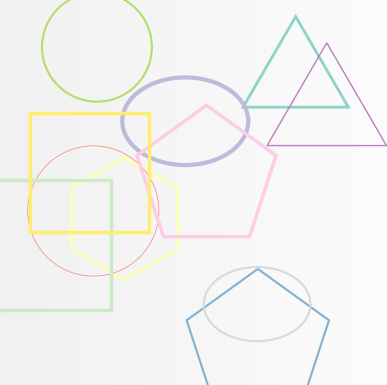[{"shape": "triangle", "thickness": 2, "radius": 0.78, "center": [0.763, 0.8]}, {"shape": "hexagon", "thickness": 2, "radius": 0.79, "center": [0.322, 0.433]}, {"shape": "oval", "thickness": 3, "radius": 0.81, "center": [0.478, 0.685]}, {"shape": "circle", "thickness": 0.5, "radius": 0.85, "center": [0.241, 0.452]}, {"shape": "pentagon", "thickness": 1.5, "radius": 0.97, "center": [0.665, 0.108]}, {"shape": "circle", "thickness": 1.5, "radius": 0.71, "center": [0.25, 0.878]}, {"shape": "pentagon", "thickness": 2.5, "radius": 0.94, "center": [0.533, 0.538]}, {"shape": "oval", "thickness": 1.5, "radius": 0.69, "center": [0.664, 0.21]}, {"shape": "triangle", "thickness": 1, "radius": 0.89, "center": [0.843, 0.711]}, {"shape": "square", "thickness": 2.5, "radius": 0.84, "center": [0.117, 0.364]}, {"shape": "square", "thickness": 2.5, "radius": 0.77, "center": [0.231, 0.551]}]